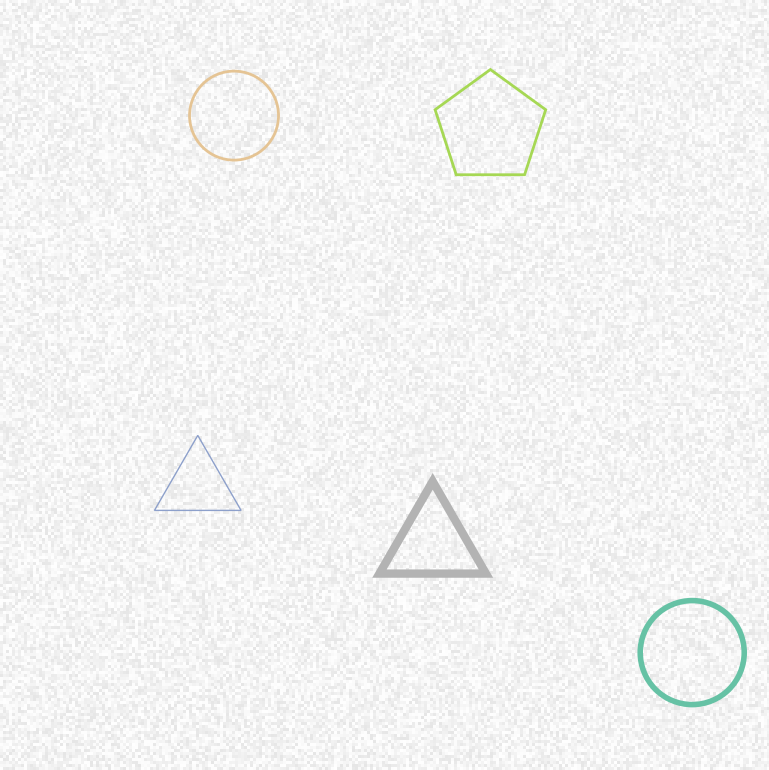[{"shape": "circle", "thickness": 2, "radius": 0.34, "center": [0.899, 0.152]}, {"shape": "triangle", "thickness": 0.5, "radius": 0.32, "center": [0.257, 0.37]}, {"shape": "pentagon", "thickness": 1, "radius": 0.38, "center": [0.637, 0.834]}, {"shape": "circle", "thickness": 1, "radius": 0.29, "center": [0.304, 0.85]}, {"shape": "triangle", "thickness": 3, "radius": 0.4, "center": [0.562, 0.295]}]